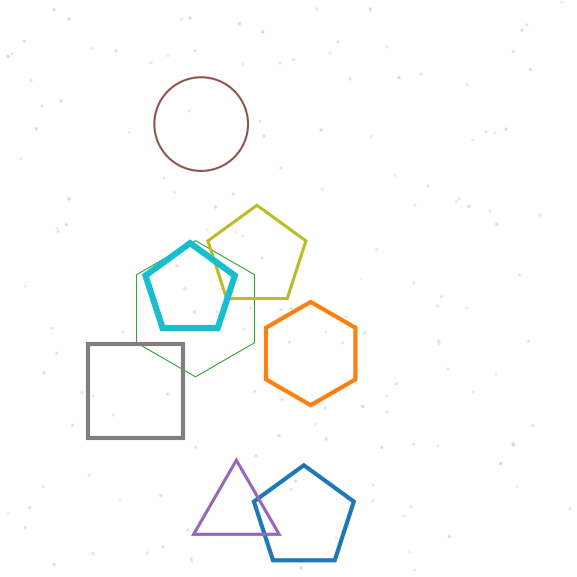[{"shape": "pentagon", "thickness": 2, "radius": 0.45, "center": [0.526, 0.103]}, {"shape": "hexagon", "thickness": 2, "radius": 0.45, "center": [0.538, 0.387]}, {"shape": "hexagon", "thickness": 0.5, "radius": 0.59, "center": [0.339, 0.465]}, {"shape": "triangle", "thickness": 1.5, "radius": 0.43, "center": [0.409, 0.117]}, {"shape": "circle", "thickness": 1, "radius": 0.41, "center": [0.348, 0.784]}, {"shape": "square", "thickness": 2, "radius": 0.41, "center": [0.234, 0.322]}, {"shape": "pentagon", "thickness": 1.5, "radius": 0.45, "center": [0.445, 0.554]}, {"shape": "pentagon", "thickness": 3, "radius": 0.41, "center": [0.329, 0.497]}]